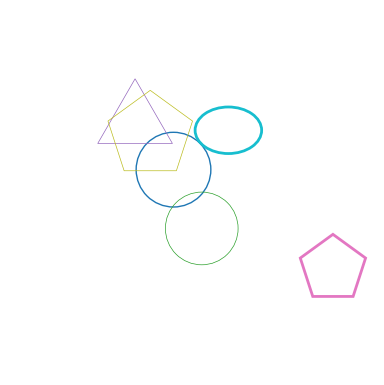[{"shape": "circle", "thickness": 1, "radius": 0.49, "center": [0.451, 0.559]}, {"shape": "circle", "thickness": 0.5, "radius": 0.47, "center": [0.524, 0.407]}, {"shape": "triangle", "thickness": 0.5, "radius": 0.56, "center": [0.351, 0.683]}, {"shape": "pentagon", "thickness": 2, "radius": 0.45, "center": [0.865, 0.302]}, {"shape": "pentagon", "thickness": 0.5, "radius": 0.58, "center": [0.39, 0.65]}, {"shape": "oval", "thickness": 2, "radius": 0.43, "center": [0.593, 0.662]}]